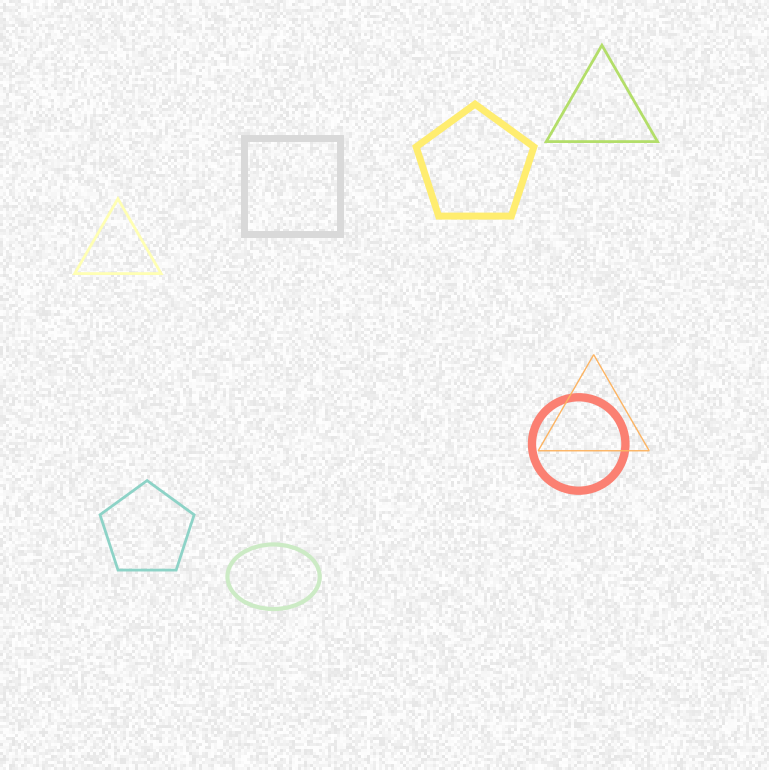[{"shape": "pentagon", "thickness": 1, "radius": 0.32, "center": [0.191, 0.312]}, {"shape": "triangle", "thickness": 1, "radius": 0.32, "center": [0.153, 0.677]}, {"shape": "circle", "thickness": 3, "radius": 0.3, "center": [0.752, 0.423]}, {"shape": "triangle", "thickness": 0.5, "radius": 0.42, "center": [0.771, 0.456]}, {"shape": "triangle", "thickness": 1, "radius": 0.42, "center": [0.782, 0.858]}, {"shape": "square", "thickness": 2.5, "radius": 0.31, "center": [0.379, 0.758]}, {"shape": "oval", "thickness": 1.5, "radius": 0.3, "center": [0.355, 0.251]}, {"shape": "pentagon", "thickness": 2.5, "radius": 0.4, "center": [0.617, 0.784]}]